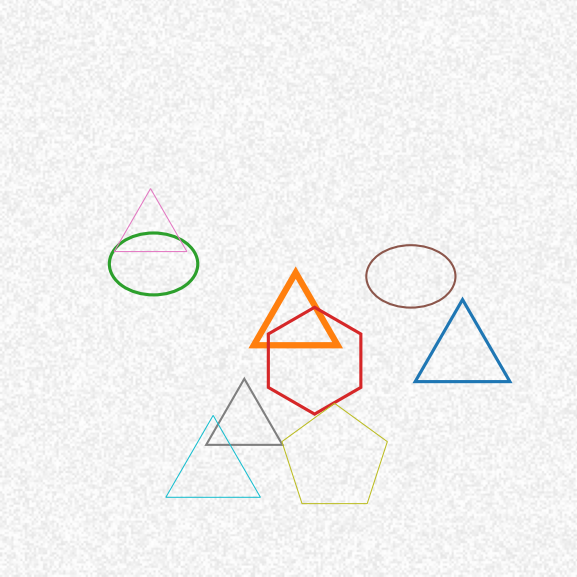[{"shape": "triangle", "thickness": 1.5, "radius": 0.47, "center": [0.801, 0.386]}, {"shape": "triangle", "thickness": 3, "radius": 0.42, "center": [0.512, 0.443]}, {"shape": "oval", "thickness": 1.5, "radius": 0.38, "center": [0.266, 0.542]}, {"shape": "hexagon", "thickness": 1.5, "radius": 0.46, "center": [0.545, 0.375]}, {"shape": "oval", "thickness": 1, "radius": 0.39, "center": [0.711, 0.521]}, {"shape": "triangle", "thickness": 0.5, "radius": 0.36, "center": [0.261, 0.6]}, {"shape": "triangle", "thickness": 1, "radius": 0.38, "center": [0.423, 0.267]}, {"shape": "pentagon", "thickness": 0.5, "radius": 0.48, "center": [0.579, 0.205]}, {"shape": "triangle", "thickness": 0.5, "radius": 0.47, "center": [0.369, 0.185]}]